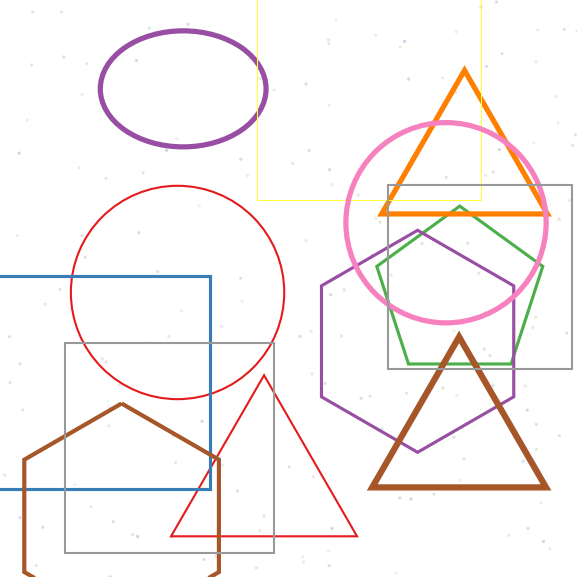[{"shape": "triangle", "thickness": 1, "radius": 0.93, "center": [0.457, 0.163]}, {"shape": "circle", "thickness": 1, "radius": 0.92, "center": [0.307, 0.493]}, {"shape": "square", "thickness": 1.5, "radius": 0.92, "center": [0.179, 0.336]}, {"shape": "pentagon", "thickness": 1.5, "radius": 0.76, "center": [0.796, 0.491]}, {"shape": "oval", "thickness": 2.5, "radius": 0.72, "center": [0.317, 0.845]}, {"shape": "hexagon", "thickness": 1.5, "radius": 0.96, "center": [0.723, 0.408]}, {"shape": "triangle", "thickness": 2.5, "radius": 0.83, "center": [0.804, 0.712]}, {"shape": "square", "thickness": 0.5, "radius": 0.97, "center": [0.639, 0.847]}, {"shape": "hexagon", "thickness": 2, "radius": 0.97, "center": [0.211, 0.106]}, {"shape": "triangle", "thickness": 3, "radius": 0.87, "center": [0.795, 0.242]}, {"shape": "circle", "thickness": 2.5, "radius": 0.87, "center": [0.772, 0.613]}, {"shape": "square", "thickness": 1, "radius": 0.91, "center": [0.294, 0.224]}, {"shape": "square", "thickness": 1, "radius": 0.8, "center": [0.831, 0.519]}]